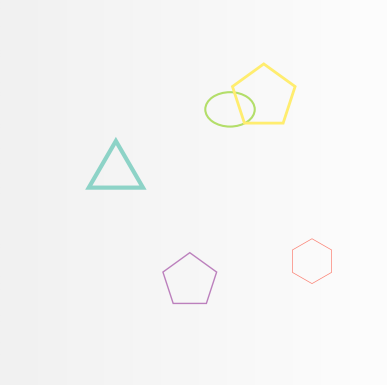[{"shape": "triangle", "thickness": 3, "radius": 0.4, "center": [0.299, 0.553]}, {"shape": "hexagon", "thickness": 0.5, "radius": 0.29, "center": [0.805, 0.322]}, {"shape": "oval", "thickness": 1.5, "radius": 0.32, "center": [0.594, 0.716]}, {"shape": "pentagon", "thickness": 1, "radius": 0.36, "center": [0.49, 0.271]}, {"shape": "pentagon", "thickness": 2, "radius": 0.42, "center": [0.681, 0.749]}]